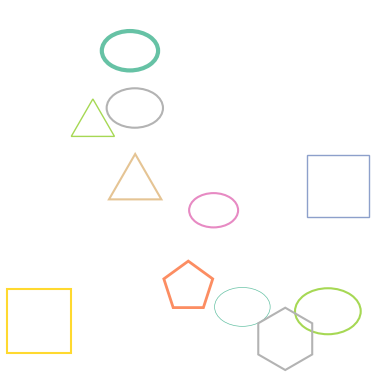[{"shape": "oval", "thickness": 0.5, "radius": 0.36, "center": [0.63, 0.203]}, {"shape": "oval", "thickness": 3, "radius": 0.37, "center": [0.338, 0.868]}, {"shape": "pentagon", "thickness": 2, "radius": 0.33, "center": [0.489, 0.255]}, {"shape": "square", "thickness": 1, "radius": 0.4, "center": [0.878, 0.517]}, {"shape": "oval", "thickness": 1.5, "radius": 0.32, "center": [0.555, 0.454]}, {"shape": "triangle", "thickness": 1, "radius": 0.32, "center": [0.241, 0.678]}, {"shape": "oval", "thickness": 1.5, "radius": 0.43, "center": [0.852, 0.192]}, {"shape": "square", "thickness": 1.5, "radius": 0.41, "center": [0.101, 0.167]}, {"shape": "triangle", "thickness": 1.5, "radius": 0.39, "center": [0.351, 0.521]}, {"shape": "oval", "thickness": 1.5, "radius": 0.37, "center": [0.35, 0.719]}, {"shape": "hexagon", "thickness": 1.5, "radius": 0.4, "center": [0.741, 0.12]}]